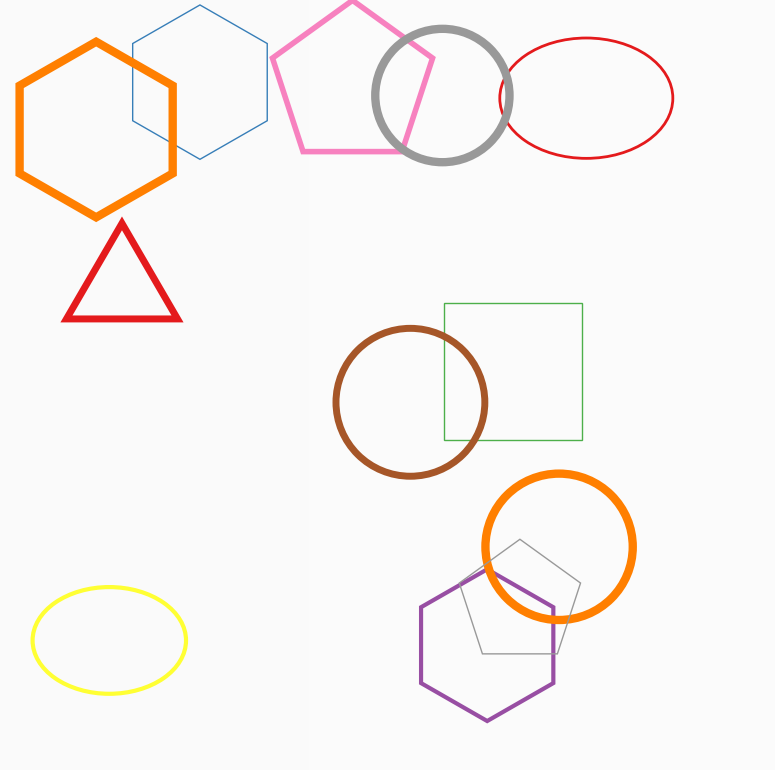[{"shape": "triangle", "thickness": 2.5, "radius": 0.41, "center": [0.157, 0.627]}, {"shape": "oval", "thickness": 1, "radius": 0.56, "center": [0.757, 0.872]}, {"shape": "hexagon", "thickness": 0.5, "radius": 0.5, "center": [0.258, 0.893]}, {"shape": "square", "thickness": 0.5, "radius": 0.44, "center": [0.662, 0.518]}, {"shape": "hexagon", "thickness": 1.5, "radius": 0.49, "center": [0.629, 0.162]}, {"shape": "circle", "thickness": 3, "radius": 0.48, "center": [0.721, 0.29]}, {"shape": "hexagon", "thickness": 3, "radius": 0.57, "center": [0.124, 0.832]}, {"shape": "oval", "thickness": 1.5, "radius": 0.49, "center": [0.141, 0.168]}, {"shape": "circle", "thickness": 2.5, "radius": 0.48, "center": [0.53, 0.478]}, {"shape": "pentagon", "thickness": 2, "radius": 0.54, "center": [0.455, 0.891]}, {"shape": "circle", "thickness": 3, "radius": 0.43, "center": [0.571, 0.876]}, {"shape": "pentagon", "thickness": 0.5, "radius": 0.41, "center": [0.671, 0.217]}]